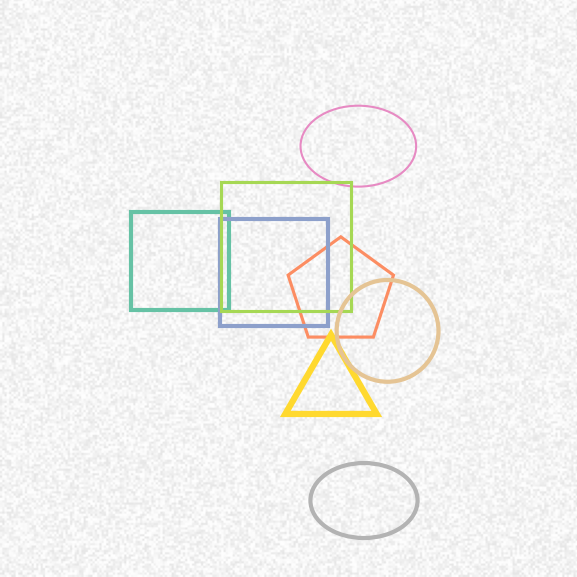[{"shape": "square", "thickness": 2, "radius": 0.42, "center": [0.311, 0.547]}, {"shape": "pentagon", "thickness": 1.5, "radius": 0.48, "center": [0.59, 0.493]}, {"shape": "square", "thickness": 2, "radius": 0.46, "center": [0.474, 0.527]}, {"shape": "oval", "thickness": 1, "radius": 0.5, "center": [0.62, 0.746]}, {"shape": "square", "thickness": 1.5, "radius": 0.56, "center": [0.495, 0.572]}, {"shape": "triangle", "thickness": 3, "radius": 0.46, "center": [0.573, 0.328]}, {"shape": "circle", "thickness": 2, "radius": 0.44, "center": [0.671, 0.426]}, {"shape": "oval", "thickness": 2, "radius": 0.46, "center": [0.63, 0.132]}]